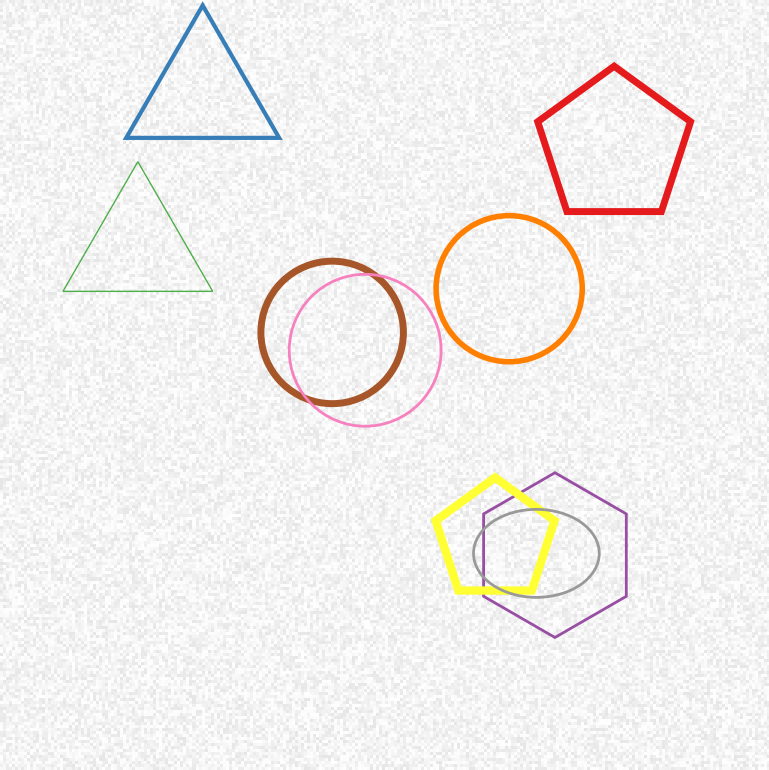[{"shape": "pentagon", "thickness": 2.5, "radius": 0.52, "center": [0.798, 0.81]}, {"shape": "triangle", "thickness": 1.5, "radius": 0.57, "center": [0.263, 0.878]}, {"shape": "triangle", "thickness": 0.5, "radius": 0.56, "center": [0.179, 0.678]}, {"shape": "hexagon", "thickness": 1, "radius": 0.53, "center": [0.721, 0.279]}, {"shape": "circle", "thickness": 2, "radius": 0.47, "center": [0.661, 0.625]}, {"shape": "pentagon", "thickness": 3, "radius": 0.41, "center": [0.643, 0.299]}, {"shape": "circle", "thickness": 2.5, "radius": 0.46, "center": [0.431, 0.568]}, {"shape": "circle", "thickness": 1, "radius": 0.49, "center": [0.474, 0.545]}, {"shape": "oval", "thickness": 1, "radius": 0.41, "center": [0.697, 0.281]}]